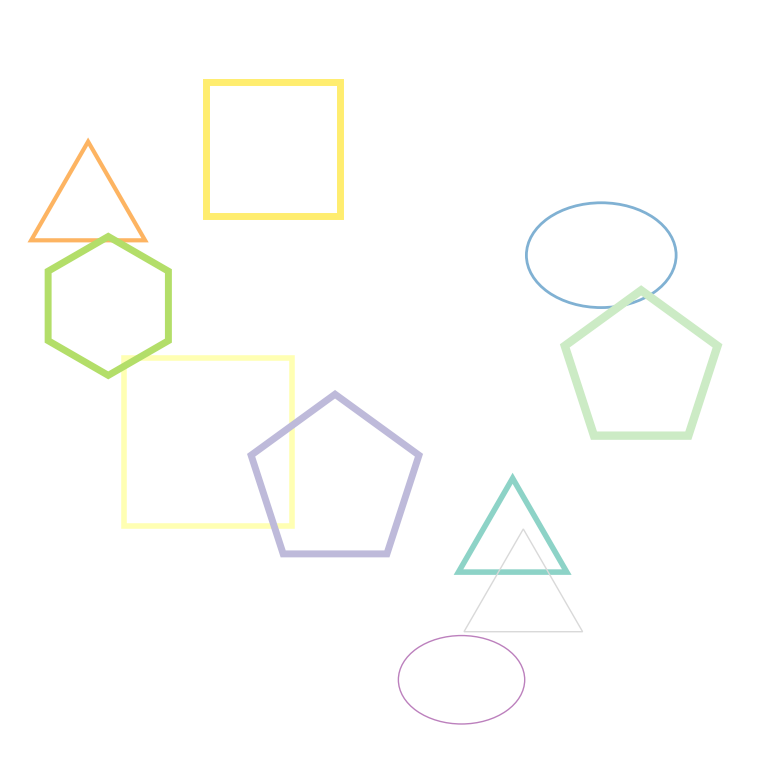[{"shape": "triangle", "thickness": 2, "radius": 0.41, "center": [0.666, 0.298]}, {"shape": "square", "thickness": 2, "radius": 0.55, "center": [0.27, 0.426]}, {"shape": "pentagon", "thickness": 2.5, "radius": 0.57, "center": [0.435, 0.373]}, {"shape": "oval", "thickness": 1, "radius": 0.49, "center": [0.781, 0.669]}, {"shape": "triangle", "thickness": 1.5, "radius": 0.43, "center": [0.114, 0.731]}, {"shape": "hexagon", "thickness": 2.5, "radius": 0.45, "center": [0.141, 0.603]}, {"shape": "triangle", "thickness": 0.5, "radius": 0.44, "center": [0.68, 0.224]}, {"shape": "oval", "thickness": 0.5, "radius": 0.41, "center": [0.599, 0.117]}, {"shape": "pentagon", "thickness": 3, "radius": 0.52, "center": [0.833, 0.519]}, {"shape": "square", "thickness": 2.5, "radius": 0.44, "center": [0.354, 0.807]}]